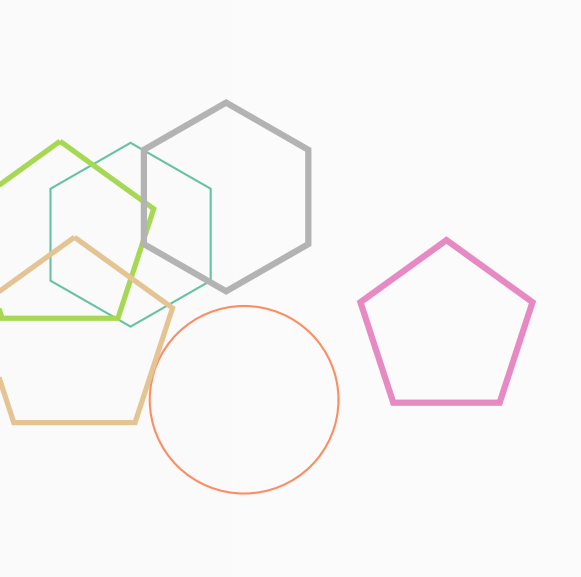[{"shape": "hexagon", "thickness": 1, "radius": 0.8, "center": [0.225, 0.593]}, {"shape": "circle", "thickness": 1, "radius": 0.81, "center": [0.42, 0.307]}, {"shape": "pentagon", "thickness": 3, "radius": 0.78, "center": [0.768, 0.428]}, {"shape": "pentagon", "thickness": 2.5, "radius": 0.85, "center": [0.103, 0.585]}, {"shape": "pentagon", "thickness": 2.5, "radius": 0.89, "center": [0.128, 0.411]}, {"shape": "hexagon", "thickness": 3, "radius": 0.82, "center": [0.389, 0.658]}]